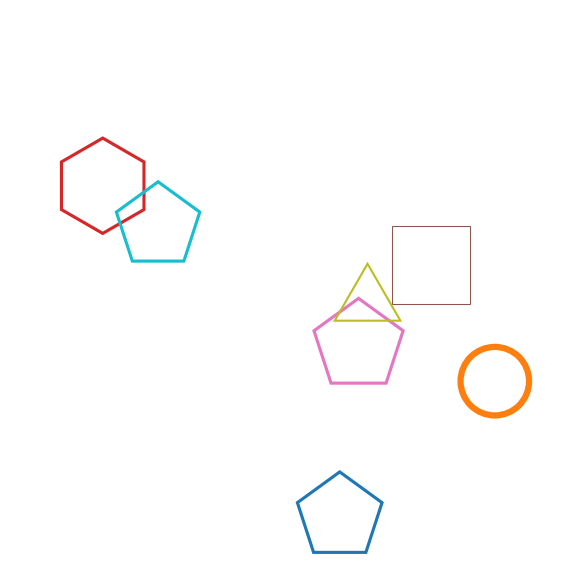[{"shape": "pentagon", "thickness": 1.5, "radius": 0.39, "center": [0.588, 0.105]}, {"shape": "circle", "thickness": 3, "radius": 0.3, "center": [0.857, 0.339]}, {"shape": "hexagon", "thickness": 1.5, "radius": 0.41, "center": [0.178, 0.677]}, {"shape": "square", "thickness": 0.5, "radius": 0.34, "center": [0.747, 0.54]}, {"shape": "pentagon", "thickness": 1.5, "radius": 0.41, "center": [0.621, 0.401]}, {"shape": "triangle", "thickness": 1, "radius": 0.33, "center": [0.636, 0.477]}, {"shape": "pentagon", "thickness": 1.5, "radius": 0.38, "center": [0.274, 0.608]}]